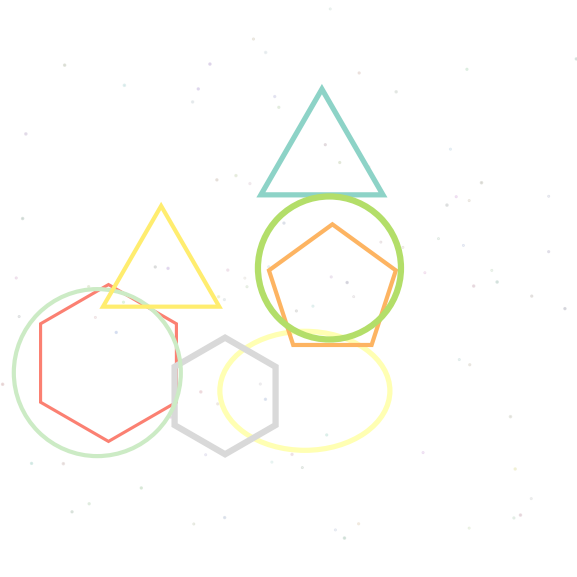[{"shape": "triangle", "thickness": 2.5, "radius": 0.61, "center": [0.557, 0.723]}, {"shape": "oval", "thickness": 2.5, "radius": 0.74, "center": [0.528, 0.322]}, {"shape": "hexagon", "thickness": 1.5, "radius": 0.68, "center": [0.188, 0.371]}, {"shape": "pentagon", "thickness": 2, "radius": 0.58, "center": [0.576, 0.495]}, {"shape": "circle", "thickness": 3, "radius": 0.62, "center": [0.57, 0.535]}, {"shape": "hexagon", "thickness": 3, "radius": 0.5, "center": [0.39, 0.313]}, {"shape": "circle", "thickness": 2, "radius": 0.72, "center": [0.169, 0.354]}, {"shape": "triangle", "thickness": 2, "radius": 0.58, "center": [0.279, 0.526]}]